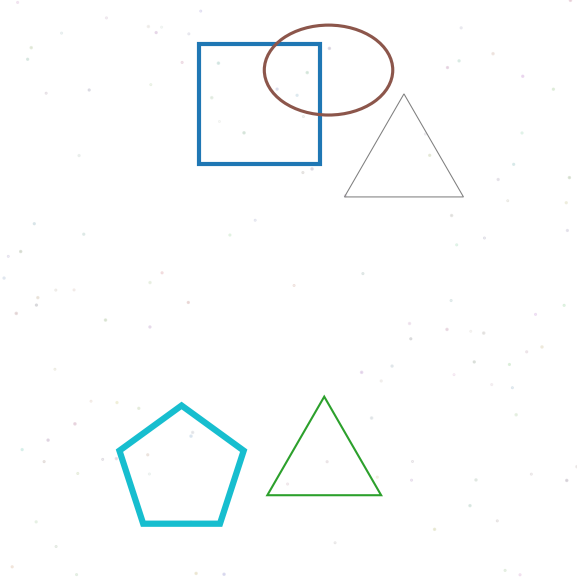[{"shape": "square", "thickness": 2, "radius": 0.52, "center": [0.449, 0.819]}, {"shape": "triangle", "thickness": 1, "radius": 0.57, "center": [0.561, 0.199]}, {"shape": "oval", "thickness": 1.5, "radius": 0.56, "center": [0.569, 0.878]}, {"shape": "triangle", "thickness": 0.5, "radius": 0.59, "center": [0.7, 0.718]}, {"shape": "pentagon", "thickness": 3, "radius": 0.57, "center": [0.314, 0.184]}]